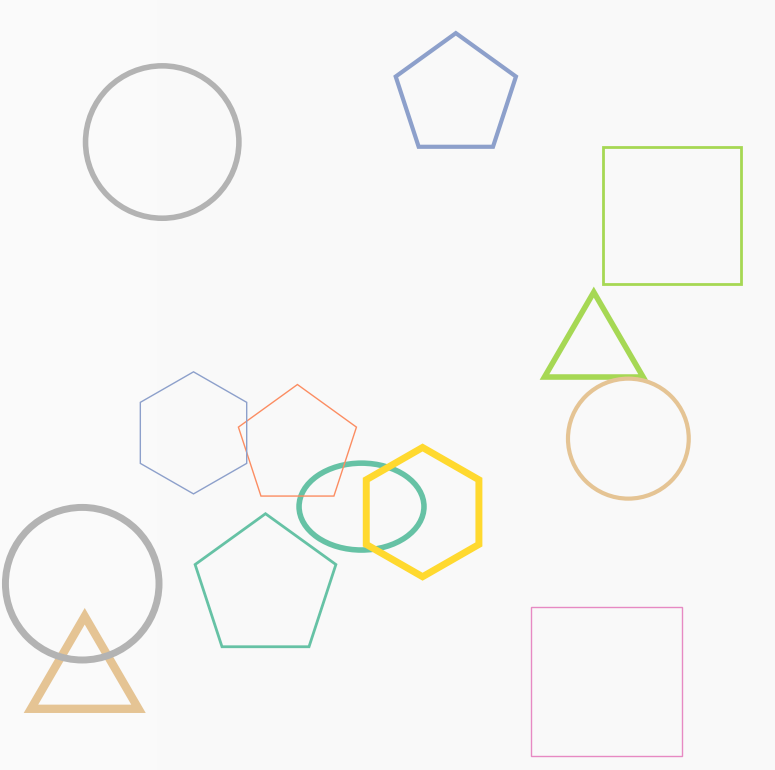[{"shape": "pentagon", "thickness": 1, "radius": 0.48, "center": [0.343, 0.237]}, {"shape": "oval", "thickness": 2, "radius": 0.4, "center": [0.466, 0.342]}, {"shape": "pentagon", "thickness": 0.5, "radius": 0.4, "center": [0.384, 0.421]}, {"shape": "pentagon", "thickness": 1.5, "radius": 0.41, "center": [0.588, 0.875]}, {"shape": "hexagon", "thickness": 0.5, "radius": 0.4, "center": [0.25, 0.438]}, {"shape": "square", "thickness": 0.5, "radius": 0.48, "center": [0.782, 0.115]}, {"shape": "triangle", "thickness": 2, "radius": 0.37, "center": [0.766, 0.547]}, {"shape": "square", "thickness": 1, "radius": 0.45, "center": [0.867, 0.72]}, {"shape": "hexagon", "thickness": 2.5, "radius": 0.42, "center": [0.545, 0.335]}, {"shape": "circle", "thickness": 1.5, "radius": 0.39, "center": [0.811, 0.43]}, {"shape": "triangle", "thickness": 3, "radius": 0.4, "center": [0.109, 0.12]}, {"shape": "circle", "thickness": 2.5, "radius": 0.5, "center": [0.106, 0.242]}, {"shape": "circle", "thickness": 2, "radius": 0.49, "center": [0.209, 0.816]}]